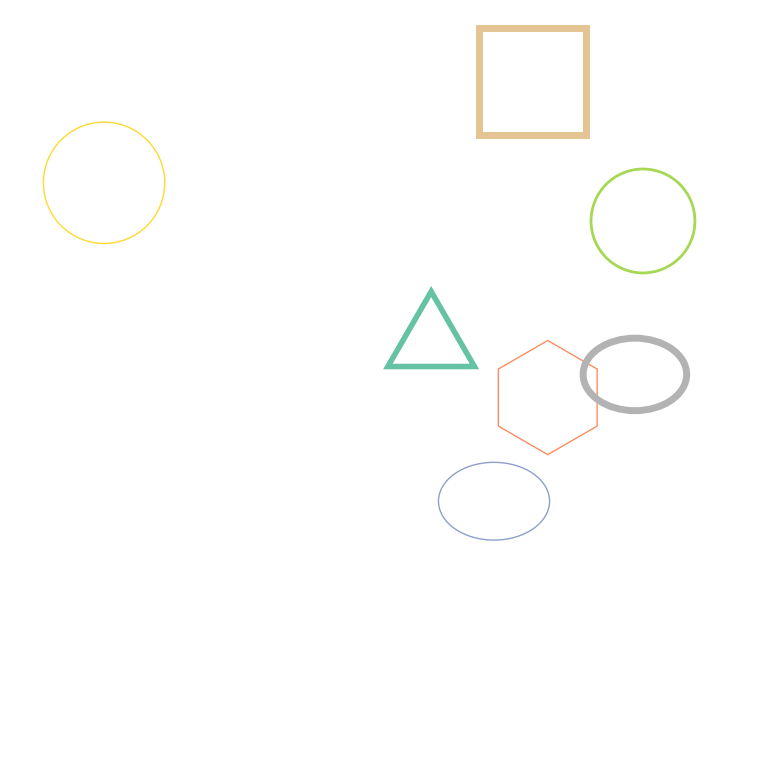[{"shape": "triangle", "thickness": 2, "radius": 0.32, "center": [0.56, 0.556]}, {"shape": "hexagon", "thickness": 0.5, "radius": 0.37, "center": [0.711, 0.484]}, {"shape": "oval", "thickness": 0.5, "radius": 0.36, "center": [0.642, 0.349]}, {"shape": "circle", "thickness": 1, "radius": 0.34, "center": [0.835, 0.713]}, {"shape": "circle", "thickness": 0.5, "radius": 0.39, "center": [0.135, 0.763]}, {"shape": "square", "thickness": 2.5, "radius": 0.35, "center": [0.691, 0.895]}, {"shape": "oval", "thickness": 2.5, "radius": 0.34, "center": [0.825, 0.514]}]